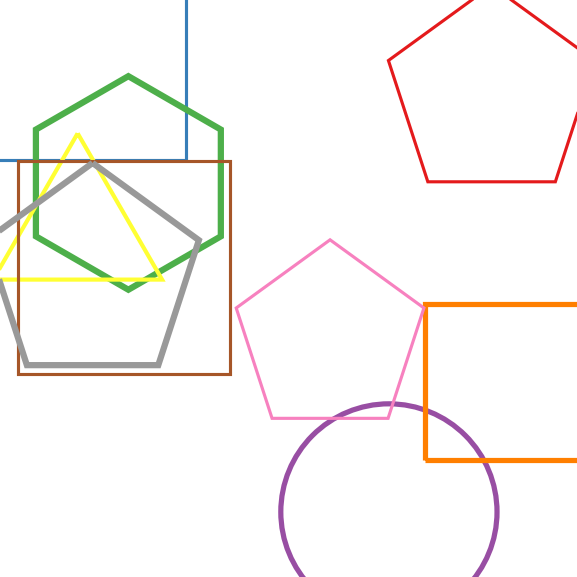[{"shape": "pentagon", "thickness": 1.5, "radius": 0.94, "center": [0.851, 0.836]}, {"shape": "square", "thickness": 1.5, "radius": 0.88, "center": [0.146, 0.899]}, {"shape": "hexagon", "thickness": 3, "radius": 0.92, "center": [0.222, 0.682]}, {"shape": "circle", "thickness": 2.5, "radius": 0.94, "center": [0.673, 0.113]}, {"shape": "square", "thickness": 2.5, "radius": 0.68, "center": [0.872, 0.338]}, {"shape": "triangle", "thickness": 2, "radius": 0.84, "center": [0.134, 0.599]}, {"shape": "square", "thickness": 1.5, "radius": 0.92, "center": [0.215, 0.536]}, {"shape": "pentagon", "thickness": 1.5, "radius": 0.85, "center": [0.572, 0.413]}, {"shape": "pentagon", "thickness": 3, "radius": 0.97, "center": [0.16, 0.523]}]